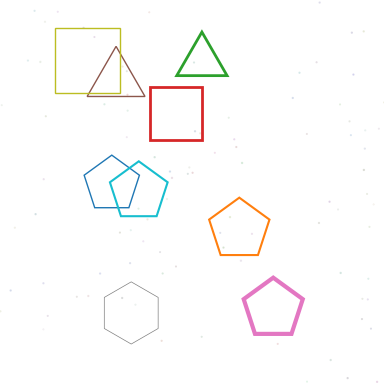[{"shape": "pentagon", "thickness": 1, "radius": 0.38, "center": [0.29, 0.522]}, {"shape": "pentagon", "thickness": 1.5, "radius": 0.41, "center": [0.622, 0.404]}, {"shape": "triangle", "thickness": 2, "radius": 0.38, "center": [0.524, 0.841]}, {"shape": "square", "thickness": 2, "radius": 0.34, "center": [0.457, 0.706]}, {"shape": "triangle", "thickness": 1, "radius": 0.43, "center": [0.301, 0.793]}, {"shape": "pentagon", "thickness": 3, "radius": 0.4, "center": [0.71, 0.198]}, {"shape": "hexagon", "thickness": 0.5, "radius": 0.4, "center": [0.341, 0.187]}, {"shape": "square", "thickness": 1, "radius": 0.42, "center": [0.227, 0.843]}, {"shape": "pentagon", "thickness": 1.5, "radius": 0.39, "center": [0.36, 0.502]}]